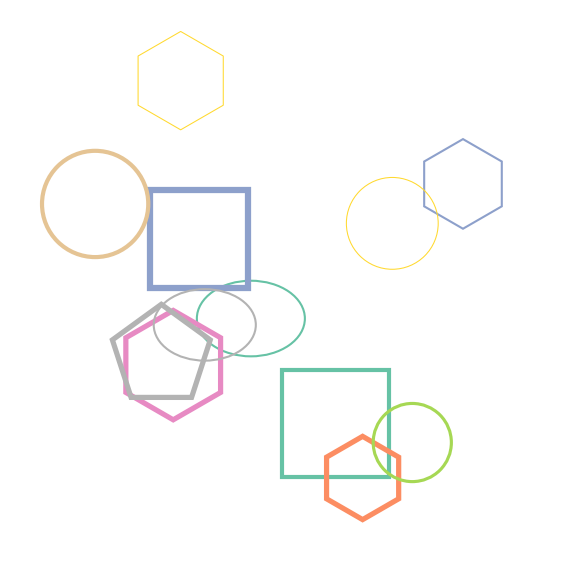[{"shape": "square", "thickness": 2, "radius": 0.46, "center": [0.581, 0.266]}, {"shape": "oval", "thickness": 1, "radius": 0.47, "center": [0.434, 0.448]}, {"shape": "hexagon", "thickness": 2.5, "radius": 0.36, "center": [0.628, 0.171]}, {"shape": "square", "thickness": 3, "radius": 0.42, "center": [0.344, 0.585]}, {"shape": "hexagon", "thickness": 1, "radius": 0.39, "center": [0.802, 0.681]}, {"shape": "hexagon", "thickness": 2.5, "radius": 0.47, "center": [0.3, 0.367]}, {"shape": "circle", "thickness": 1.5, "radius": 0.34, "center": [0.714, 0.233]}, {"shape": "hexagon", "thickness": 0.5, "radius": 0.43, "center": [0.313, 0.86]}, {"shape": "circle", "thickness": 0.5, "radius": 0.4, "center": [0.679, 0.612]}, {"shape": "circle", "thickness": 2, "radius": 0.46, "center": [0.165, 0.646]}, {"shape": "pentagon", "thickness": 2.5, "radius": 0.45, "center": [0.279, 0.383]}, {"shape": "oval", "thickness": 1, "radius": 0.44, "center": [0.355, 0.437]}]